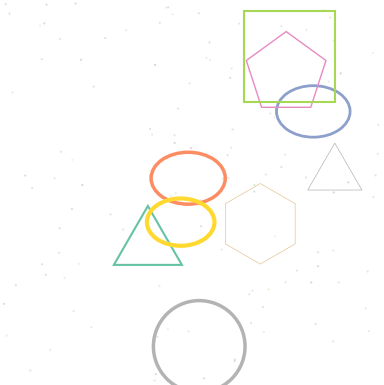[{"shape": "triangle", "thickness": 1.5, "radius": 0.51, "center": [0.384, 0.363]}, {"shape": "oval", "thickness": 2.5, "radius": 0.48, "center": [0.489, 0.537]}, {"shape": "oval", "thickness": 2, "radius": 0.48, "center": [0.814, 0.711]}, {"shape": "pentagon", "thickness": 1, "radius": 0.54, "center": [0.743, 0.809]}, {"shape": "square", "thickness": 1.5, "radius": 0.59, "center": [0.753, 0.854]}, {"shape": "oval", "thickness": 3, "radius": 0.44, "center": [0.469, 0.423]}, {"shape": "hexagon", "thickness": 0.5, "radius": 0.52, "center": [0.676, 0.419]}, {"shape": "circle", "thickness": 2.5, "radius": 0.6, "center": [0.517, 0.1]}, {"shape": "triangle", "thickness": 0.5, "radius": 0.41, "center": [0.87, 0.547]}]